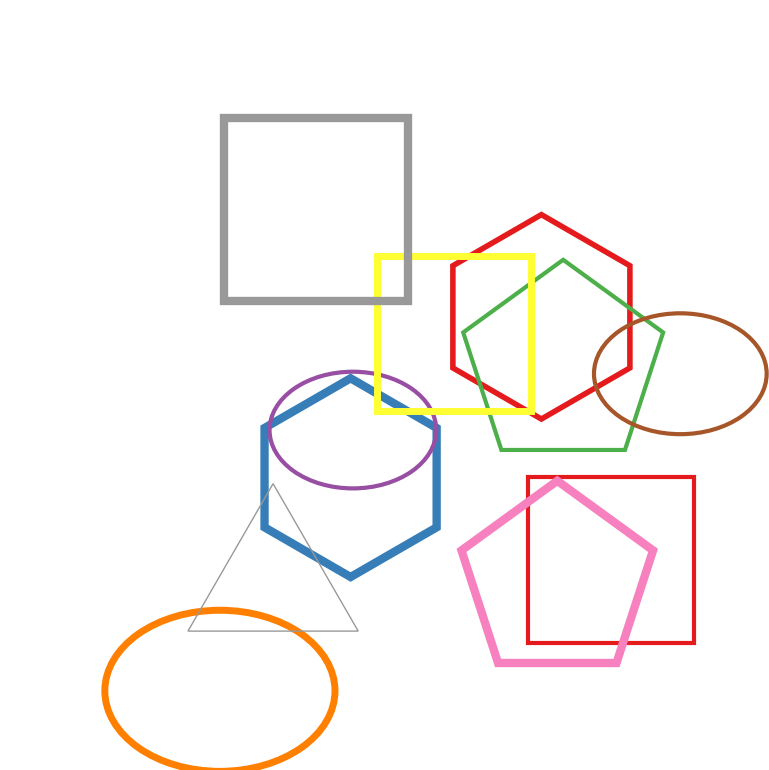[{"shape": "square", "thickness": 1.5, "radius": 0.54, "center": [0.793, 0.273]}, {"shape": "hexagon", "thickness": 2, "radius": 0.66, "center": [0.703, 0.589]}, {"shape": "hexagon", "thickness": 3, "radius": 0.65, "center": [0.455, 0.38]}, {"shape": "pentagon", "thickness": 1.5, "radius": 0.68, "center": [0.731, 0.526]}, {"shape": "oval", "thickness": 1.5, "radius": 0.54, "center": [0.458, 0.441]}, {"shape": "oval", "thickness": 2.5, "radius": 0.75, "center": [0.286, 0.103]}, {"shape": "square", "thickness": 2.5, "radius": 0.5, "center": [0.59, 0.567]}, {"shape": "oval", "thickness": 1.5, "radius": 0.56, "center": [0.884, 0.515]}, {"shape": "pentagon", "thickness": 3, "radius": 0.65, "center": [0.724, 0.245]}, {"shape": "square", "thickness": 3, "radius": 0.6, "center": [0.411, 0.728]}, {"shape": "triangle", "thickness": 0.5, "radius": 0.64, "center": [0.355, 0.244]}]